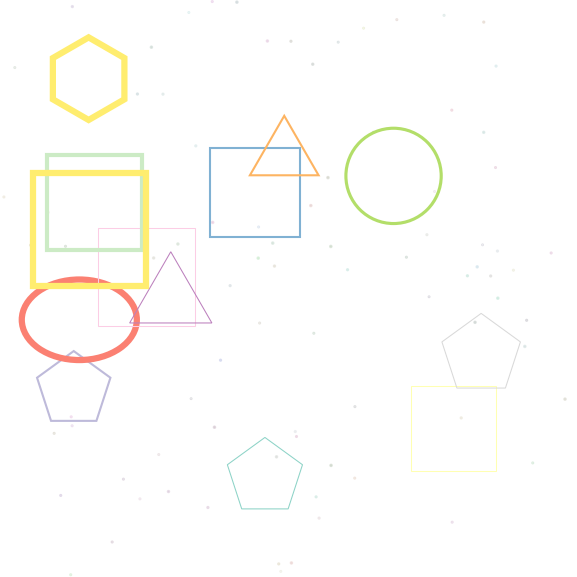[{"shape": "pentagon", "thickness": 0.5, "radius": 0.34, "center": [0.459, 0.173]}, {"shape": "square", "thickness": 0.5, "radius": 0.37, "center": [0.786, 0.257]}, {"shape": "pentagon", "thickness": 1, "radius": 0.33, "center": [0.128, 0.324]}, {"shape": "oval", "thickness": 3, "radius": 0.5, "center": [0.137, 0.445]}, {"shape": "square", "thickness": 1, "radius": 0.39, "center": [0.442, 0.666]}, {"shape": "triangle", "thickness": 1, "radius": 0.34, "center": [0.492, 0.73]}, {"shape": "circle", "thickness": 1.5, "radius": 0.41, "center": [0.681, 0.695]}, {"shape": "square", "thickness": 0.5, "radius": 0.42, "center": [0.254, 0.519]}, {"shape": "pentagon", "thickness": 0.5, "radius": 0.36, "center": [0.833, 0.385]}, {"shape": "triangle", "thickness": 0.5, "radius": 0.41, "center": [0.296, 0.481]}, {"shape": "square", "thickness": 2, "radius": 0.41, "center": [0.164, 0.649]}, {"shape": "hexagon", "thickness": 3, "radius": 0.36, "center": [0.153, 0.863]}, {"shape": "square", "thickness": 3, "radius": 0.49, "center": [0.155, 0.602]}]